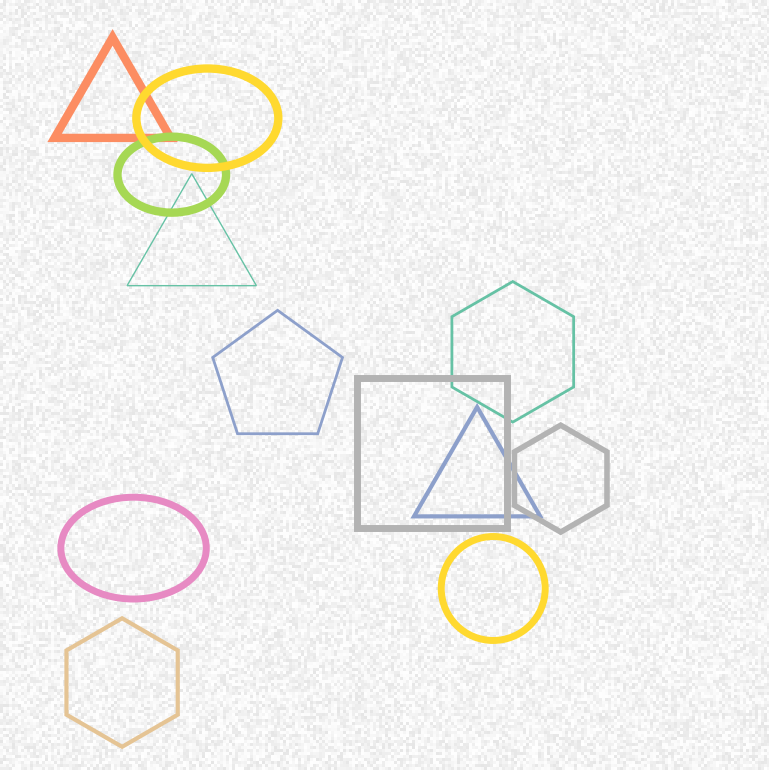[{"shape": "triangle", "thickness": 0.5, "radius": 0.48, "center": [0.249, 0.677]}, {"shape": "hexagon", "thickness": 1, "radius": 0.46, "center": [0.666, 0.543]}, {"shape": "triangle", "thickness": 3, "radius": 0.44, "center": [0.146, 0.864]}, {"shape": "triangle", "thickness": 1.5, "radius": 0.47, "center": [0.62, 0.377]}, {"shape": "pentagon", "thickness": 1, "radius": 0.44, "center": [0.361, 0.508]}, {"shape": "oval", "thickness": 2.5, "radius": 0.47, "center": [0.173, 0.288]}, {"shape": "oval", "thickness": 3, "radius": 0.35, "center": [0.223, 0.773]}, {"shape": "circle", "thickness": 2.5, "radius": 0.34, "center": [0.641, 0.236]}, {"shape": "oval", "thickness": 3, "radius": 0.46, "center": [0.269, 0.846]}, {"shape": "hexagon", "thickness": 1.5, "radius": 0.42, "center": [0.159, 0.114]}, {"shape": "square", "thickness": 2.5, "radius": 0.49, "center": [0.561, 0.411]}, {"shape": "hexagon", "thickness": 2, "radius": 0.35, "center": [0.728, 0.378]}]